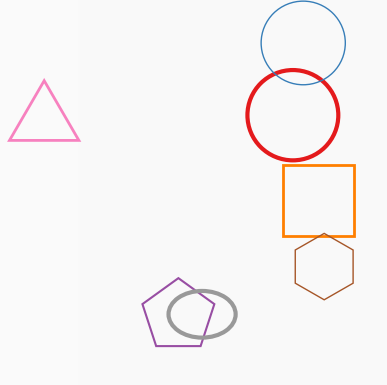[{"shape": "circle", "thickness": 3, "radius": 0.59, "center": [0.756, 0.701]}, {"shape": "circle", "thickness": 1, "radius": 0.54, "center": [0.783, 0.888]}, {"shape": "pentagon", "thickness": 1.5, "radius": 0.49, "center": [0.46, 0.18]}, {"shape": "square", "thickness": 2, "radius": 0.46, "center": [0.821, 0.48]}, {"shape": "hexagon", "thickness": 1, "radius": 0.43, "center": [0.837, 0.308]}, {"shape": "triangle", "thickness": 2, "radius": 0.52, "center": [0.114, 0.687]}, {"shape": "oval", "thickness": 3, "radius": 0.43, "center": [0.522, 0.184]}]